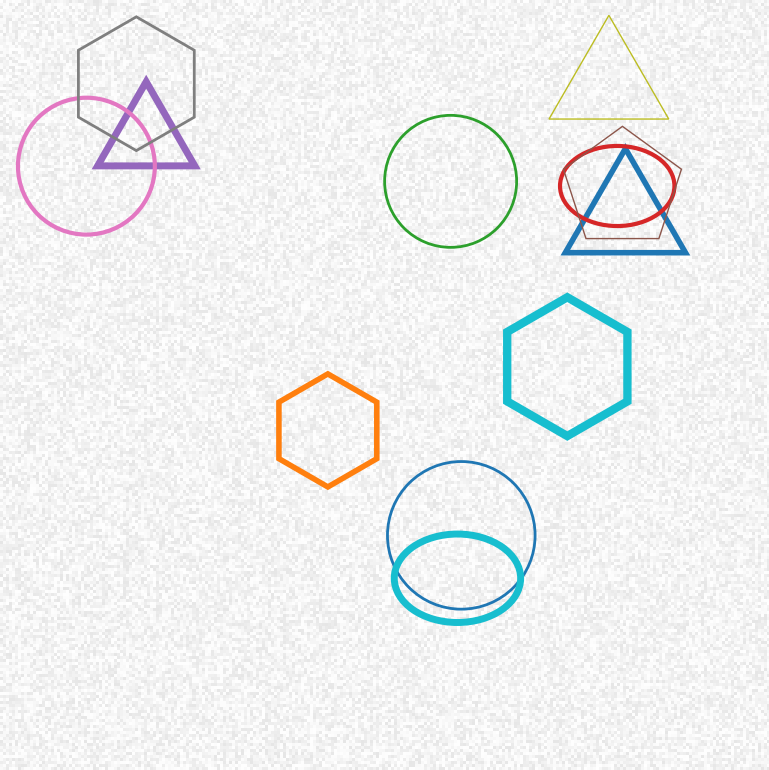[{"shape": "circle", "thickness": 1, "radius": 0.48, "center": [0.599, 0.305]}, {"shape": "triangle", "thickness": 2, "radius": 0.45, "center": [0.812, 0.717]}, {"shape": "hexagon", "thickness": 2, "radius": 0.37, "center": [0.426, 0.441]}, {"shape": "circle", "thickness": 1, "radius": 0.43, "center": [0.585, 0.764]}, {"shape": "oval", "thickness": 1.5, "radius": 0.37, "center": [0.802, 0.758]}, {"shape": "triangle", "thickness": 2.5, "radius": 0.36, "center": [0.19, 0.821]}, {"shape": "pentagon", "thickness": 0.5, "radius": 0.4, "center": [0.808, 0.755]}, {"shape": "circle", "thickness": 1.5, "radius": 0.44, "center": [0.112, 0.784]}, {"shape": "hexagon", "thickness": 1, "radius": 0.43, "center": [0.177, 0.891]}, {"shape": "triangle", "thickness": 0.5, "radius": 0.45, "center": [0.791, 0.89]}, {"shape": "oval", "thickness": 2.5, "radius": 0.41, "center": [0.594, 0.249]}, {"shape": "hexagon", "thickness": 3, "radius": 0.45, "center": [0.737, 0.524]}]